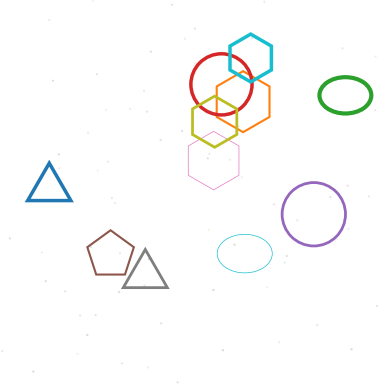[{"shape": "triangle", "thickness": 2.5, "radius": 0.32, "center": [0.128, 0.511]}, {"shape": "hexagon", "thickness": 1.5, "radius": 0.4, "center": [0.631, 0.736]}, {"shape": "oval", "thickness": 3, "radius": 0.34, "center": [0.897, 0.752]}, {"shape": "circle", "thickness": 2.5, "radius": 0.4, "center": [0.575, 0.781]}, {"shape": "circle", "thickness": 2, "radius": 0.41, "center": [0.815, 0.443]}, {"shape": "pentagon", "thickness": 1.5, "radius": 0.32, "center": [0.287, 0.338]}, {"shape": "hexagon", "thickness": 0.5, "radius": 0.38, "center": [0.555, 0.583]}, {"shape": "triangle", "thickness": 2, "radius": 0.33, "center": [0.377, 0.286]}, {"shape": "hexagon", "thickness": 2, "radius": 0.33, "center": [0.558, 0.684]}, {"shape": "hexagon", "thickness": 2.5, "radius": 0.31, "center": [0.651, 0.849]}, {"shape": "oval", "thickness": 0.5, "radius": 0.36, "center": [0.636, 0.341]}]